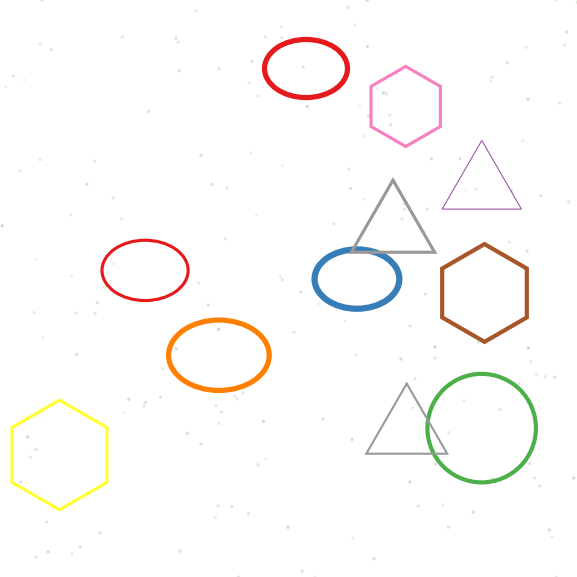[{"shape": "oval", "thickness": 2.5, "radius": 0.36, "center": [0.53, 0.881]}, {"shape": "oval", "thickness": 1.5, "radius": 0.37, "center": [0.251, 0.531]}, {"shape": "oval", "thickness": 3, "radius": 0.37, "center": [0.618, 0.516]}, {"shape": "circle", "thickness": 2, "radius": 0.47, "center": [0.834, 0.258]}, {"shape": "triangle", "thickness": 0.5, "radius": 0.4, "center": [0.834, 0.677]}, {"shape": "oval", "thickness": 2.5, "radius": 0.44, "center": [0.379, 0.384]}, {"shape": "hexagon", "thickness": 1.5, "radius": 0.47, "center": [0.103, 0.211]}, {"shape": "hexagon", "thickness": 2, "radius": 0.42, "center": [0.839, 0.492]}, {"shape": "hexagon", "thickness": 1.5, "radius": 0.35, "center": [0.703, 0.815]}, {"shape": "triangle", "thickness": 1.5, "radius": 0.42, "center": [0.681, 0.604]}, {"shape": "triangle", "thickness": 1, "radius": 0.4, "center": [0.704, 0.254]}]